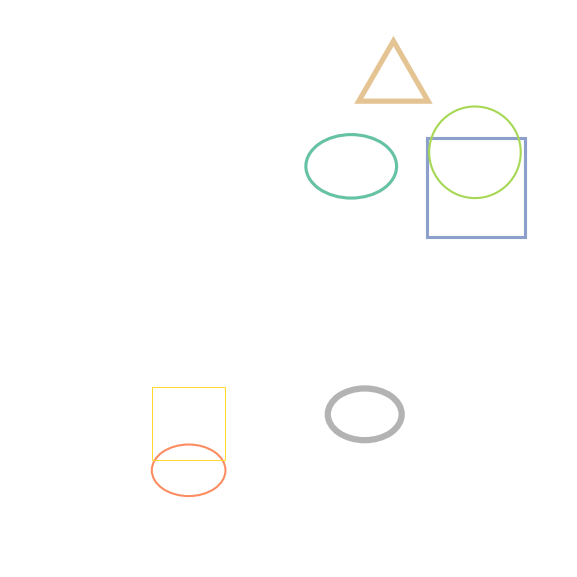[{"shape": "oval", "thickness": 1.5, "radius": 0.39, "center": [0.608, 0.711]}, {"shape": "oval", "thickness": 1, "radius": 0.32, "center": [0.327, 0.185]}, {"shape": "square", "thickness": 1.5, "radius": 0.43, "center": [0.824, 0.675]}, {"shape": "circle", "thickness": 1, "radius": 0.4, "center": [0.822, 0.735]}, {"shape": "square", "thickness": 0.5, "radius": 0.32, "center": [0.326, 0.265]}, {"shape": "triangle", "thickness": 2.5, "radius": 0.35, "center": [0.681, 0.859]}, {"shape": "oval", "thickness": 3, "radius": 0.32, "center": [0.632, 0.282]}]